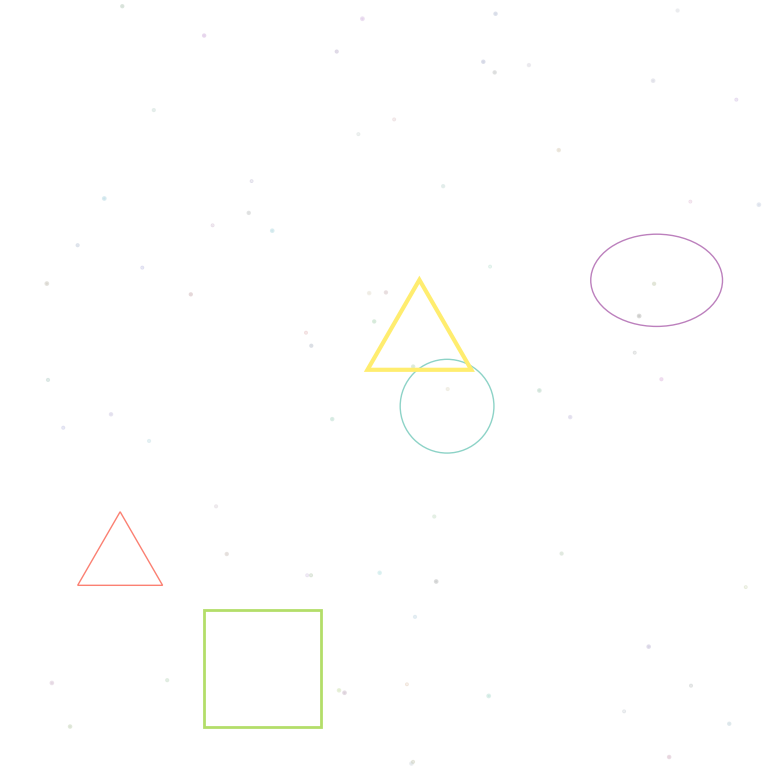[{"shape": "circle", "thickness": 0.5, "radius": 0.3, "center": [0.581, 0.472]}, {"shape": "triangle", "thickness": 0.5, "radius": 0.32, "center": [0.156, 0.272]}, {"shape": "square", "thickness": 1, "radius": 0.38, "center": [0.341, 0.132]}, {"shape": "oval", "thickness": 0.5, "radius": 0.43, "center": [0.853, 0.636]}, {"shape": "triangle", "thickness": 1.5, "radius": 0.39, "center": [0.545, 0.559]}]